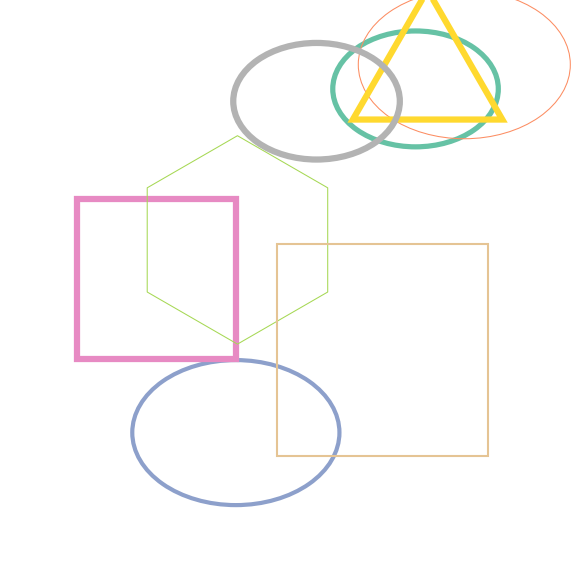[{"shape": "oval", "thickness": 2.5, "radius": 0.72, "center": [0.72, 0.845]}, {"shape": "oval", "thickness": 0.5, "radius": 0.92, "center": [0.804, 0.887]}, {"shape": "oval", "thickness": 2, "radius": 0.9, "center": [0.408, 0.25]}, {"shape": "square", "thickness": 3, "radius": 0.69, "center": [0.271, 0.516]}, {"shape": "hexagon", "thickness": 0.5, "radius": 0.9, "center": [0.411, 0.584]}, {"shape": "triangle", "thickness": 3, "radius": 0.75, "center": [0.74, 0.867]}, {"shape": "square", "thickness": 1, "radius": 0.92, "center": [0.663, 0.393]}, {"shape": "oval", "thickness": 3, "radius": 0.72, "center": [0.548, 0.824]}]